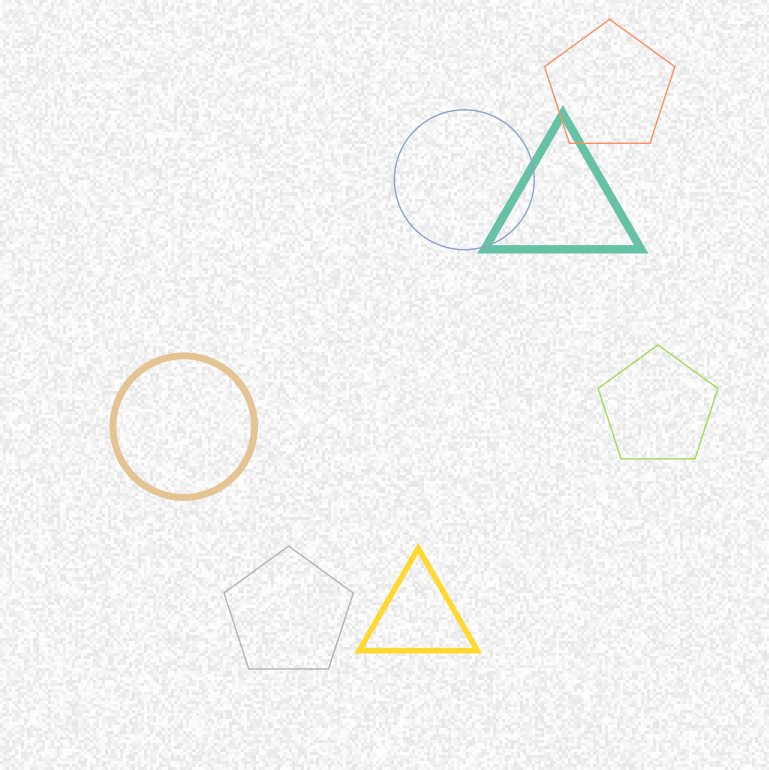[{"shape": "triangle", "thickness": 3, "radius": 0.59, "center": [0.731, 0.735]}, {"shape": "pentagon", "thickness": 0.5, "radius": 0.44, "center": [0.792, 0.886]}, {"shape": "circle", "thickness": 0.5, "radius": 0.45, "center": [0.603, 0.767]}, {"shape": "pentagon", "thickness": 0.5, "radius": 0.41, "center": [0.855, 0.47]}, {"shape": "triangle", "thickness": 2, "radius": 0.44, "center": [0.543, 0.199]}, {"shape": "circle", "thickness": 2.5, "radius": 0.46, "center": [0.239, 0.446]}, {"shape": "pentagon", "thickness": 0.5, "radius": 0.44, "center": [0.375, 0.203]}]